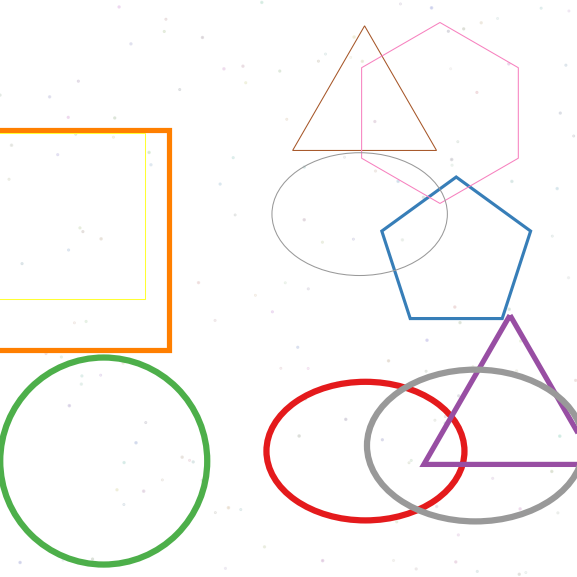[{"shape": "oval", "thickness": 3, "radius": 0.86, "center": [0.633, 0.218]}, {"shape": "pentagon", "thickness": 1.5, "radius": 0.68, "center": [0.79, 0.557]}, {"shape": "circle", "thickness": 3, "radius": 0.9, "center": [0.18, 0.201]}, {"shape": "triangle", "thickness": 2.5, "radius": 0.86, "center": [0.883, 0.281]}, {"shape": "square", "thickness": 2.5, "radius": 0.95, "center": [0.103, 0.583]}, {"shape": "square", "thickness": 0.5, "radius": 0.72, "center": [0.106, 0.625]}, {"shape": "triangle", "thickness": 0.5, "radius": 0.72, "center": [0.631, 0.811]}, {"shape": "hexagon", "thickness": 0.5, "radius": 0.78, "center": [0.762, 0.804]}, {"shape": "oval", "thickness": 0.5, "radius": 0.76, "center": [0.623, 0.628]}, {"shape": "oval", "thickness": 3, "radius": 0.94, "center": [0.823, 0.228]}]